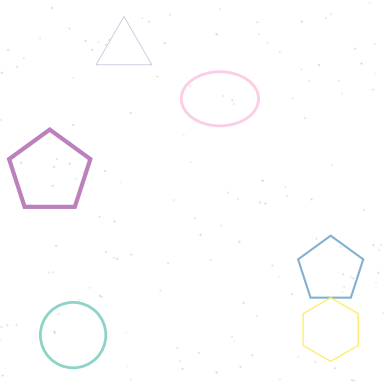[{"shape": "circle", "thickness": 2, "radius": 0.43, "center": [0.19, 0.13]}, {"shape": "triangle", "thickness": 0.5, "radius": 0.42, "center": [0.322, 0.874]}, {"shape": "pentagon", "thickness": 1.5, "radius": 0.44, "center": [0.859, 0.299]}, {"shape": "oval", "thickness": 2, "radius": 0.5, "center": [0.571, 0.743]}, {"shape": "pentagon", "thickness": 3, "radius": 0.55, "center": [0.129, 0.552]}, {"shape": "hexagon", "thickness": 1, "radius": 0.41, "center": [0.859, 0.144]}]